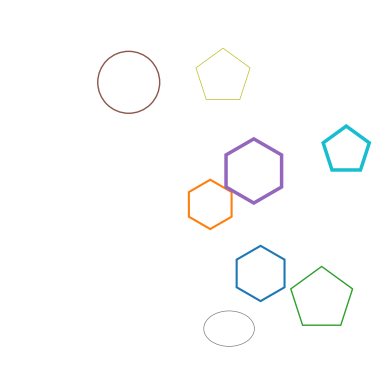[{"shape": "hexagon", "thickness": 1.5, "radius": 0.36, "center": [0.677, 0.29]}, {"shape": "hexagon", "thickness": 1.5, "radius": 0.32, "center": [0.546, 0.469]}, {"shape": "pentagon", "thickness": 1, "radius": 0.42, "center": [0.836, 0.224]}, {"shape": "hexagon", "thickness": 2.5, "radius": 0.42, "center": [0.659, 0.556]}, {"shape": "circle", "thickness": 1, "radius": 0.4, "center": [0.334, 0.786]}, {"shape": "oval", "thickness": 0.5, "radius": 0.33, "center": [0.595, 0.146]}, {"shape": "pentagon", "thickness": 0.5, "radius": 0.37, "center": [0.579, 0.801]}, {"shape": "pentagon", "thickness": 2.5, "radius": 0.32, "center": [0.899, 0.609]}]